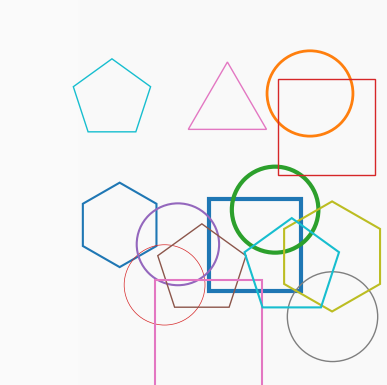[{"shape": "square", "thickness": 3, "radius": 0.59, "center": [0.657, 0.364]}, {"shape": "hexagon", "thickness": 1.5, "radius": 0.55, "center": [0.309, 0.416]}, {"shape": "circle", "thickness": 2, "radius": 0.55, "center": [0.8, 0.757]}, {"shape": "circle", "thickness": 3, "radius": 0.56, "center": [0.71, 0.455]}, {"shape": "circle", "thickness": 0.5, "radius": 0.52, "center": [0.425, 0.26]}, {"shape": "square", "thickness": 1, "radius": 0.63, "center": [0.842, 0.67]}, {"shape": "circle", "thickness": 1.5, "radius": 0.53, "center": [0.459, 0.365]}, {"shape": "pentagon", "thickness": 1, "radius": 0.6, "center": [0.521, 0.299]}, {"shape": "triangle", "thickness": 1, "radius": 0.58, "center": [0.587, 0.722]}, {"shape": "square", "thickness": 1.5, "radius": 0.7, "center": [0.538, 0.134]}, {"shape": "circle", "thickness": 1, "radius": 0.58, "center": [0.858, 0.177]}, {"shape": "hexagon", "thickness": 1.5, "radius": 0.71, "center": [0.857, 0.334]}, {"shape": "pentagon", "thickness": 1.5, "radius": 0.64, "center": [0.753, 0.305]}, {"shape": "pentagon", "thickness": 1, "radius": 0.52, "center": [0.289, 0.742]}]